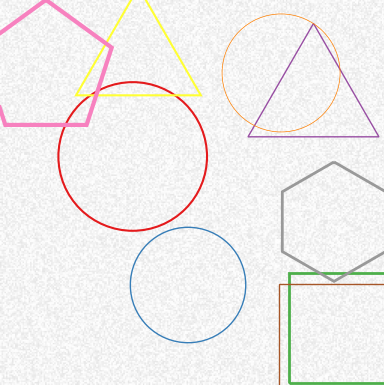[{"shape": "circle", "thickness": 1.5, "radius": 0.97, "center": [0.345, 0.594]}, {"shape": "circle", "thickness": 1, "radius": 0.75, "center": [0.488, 0.26]}, {"shape": "square", "thickness": 2, "radius": 0.71, "center": [0.892, 0.148]}, {"shape": "triangle", "thickness": 1, "radius": 0.98, "center": [0.814, 0.743]}, {"shape": "circle", "thickness": 0.5, "radius": 0.77, "center": [0.73, 0.811]}, {"shape": "triangle", "thickness": 1.5, "radius": 0.94, "center": [0.36, 0.846]}, {"shape": "square", "thickness": 1, "radius": 0.77, "center": [0.879, 0.106]}, {"shape": "pentagon", "thickness": 3, "radius": 0.9, "center": [0.119, 0.821]}, {"shape": "hexagon", "thickness": 2, "radius": 0.78, "center": [0.868, 0.424]}]